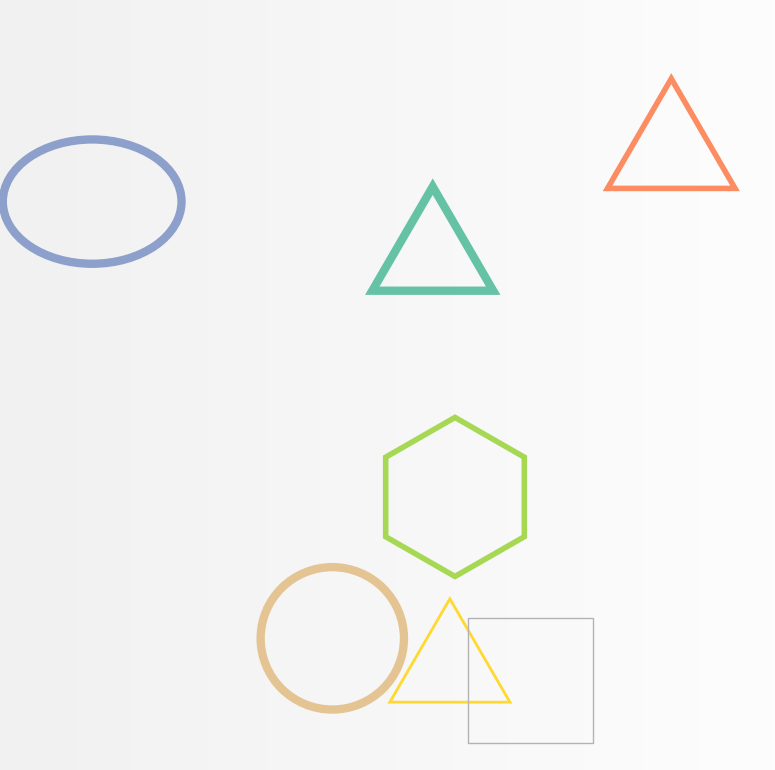[{"shape": "triangle", "thickness": 3, "radius": 0.45, "center": [0.558, 0.668]}, {"shape": "triangle", "thickness": 2, "radius": 0.48, "center": [0.866, 0.803]}, {"shape": "oval", "thickness": 3, "radius": 0.58, "center": [0.119, 0.738]}, {"shape": "hexagon", "thickness": 2, "radius": 0.52, "center": [0.587, 0.355]}, {"shape": "triangle", "thickness": 1, "radius": 0.45, "center": [0.58, 0.133]}, {"shape": "circle", "thickness": 3, "radius": 0.46, "center": [0.429, 0.171]}, {"shape": "square", "thickness": 0.5, "radius": 0.4, "center": [0.685, 0.116]}]